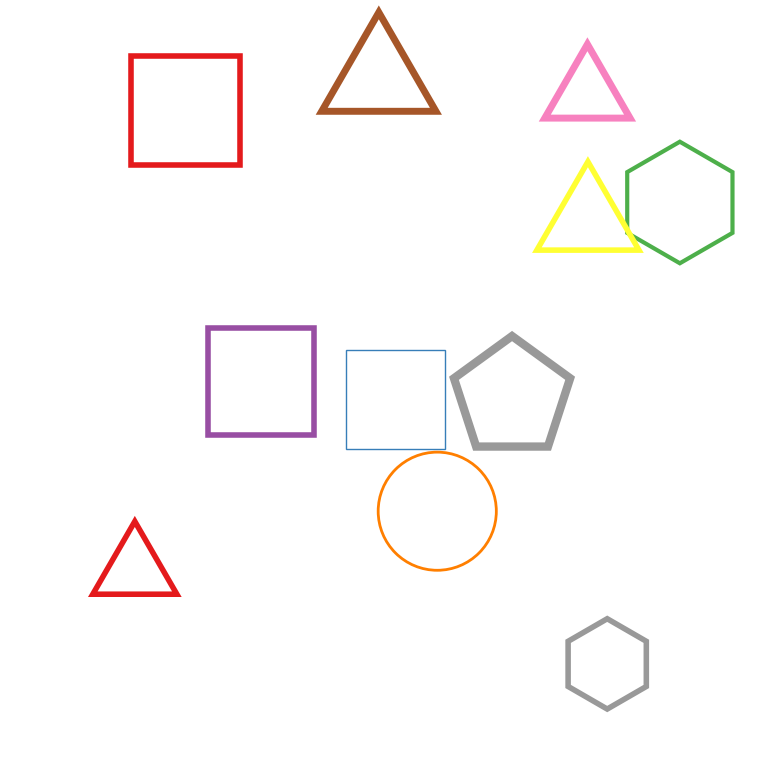[{"shape": "triangle", "thickness": 2, "radius": 0.32, "center": [0.175, 0.26]}, {"shape": "square", "thickness": 2, "radius": 0.35, "center": [0.241, 0.857]}, {"shape": "square", "thickness": 0.5, "radius": 0.32, "center": [0.514, 0.481]}, {"shape": "hexagon", "thickness": 1.5, "radius": 0.39, "center": [0.883, 0.737]}, {"shape": "square", "thickness": 2, "radius": 0.35, "center": [0.339, 0.505]}, {"shape": "circle", "thickness": 1, "radius": 0.38, "center": [0.568, 0.336]}, {"shape": "triangle", "thickness": 2, "radius": 0.38, "center": [0.764, 0.713]}, {"shape": "triangle", "thickness": 2.5, "radius": 0.43, "center": [0.492, 0.898]}, {"shape": "triangle", "thickness": 2.5, "radius": 0.32, "center": [0.763, 0.879]}, {"shape": "pentagon", "thickness": 3, "radius": 0.4, "center": [0.665, 0.484]}, {"shape": "hexagon", "thickness": 2, "radius": 0.29, "center": [0.789, 0.138]}]